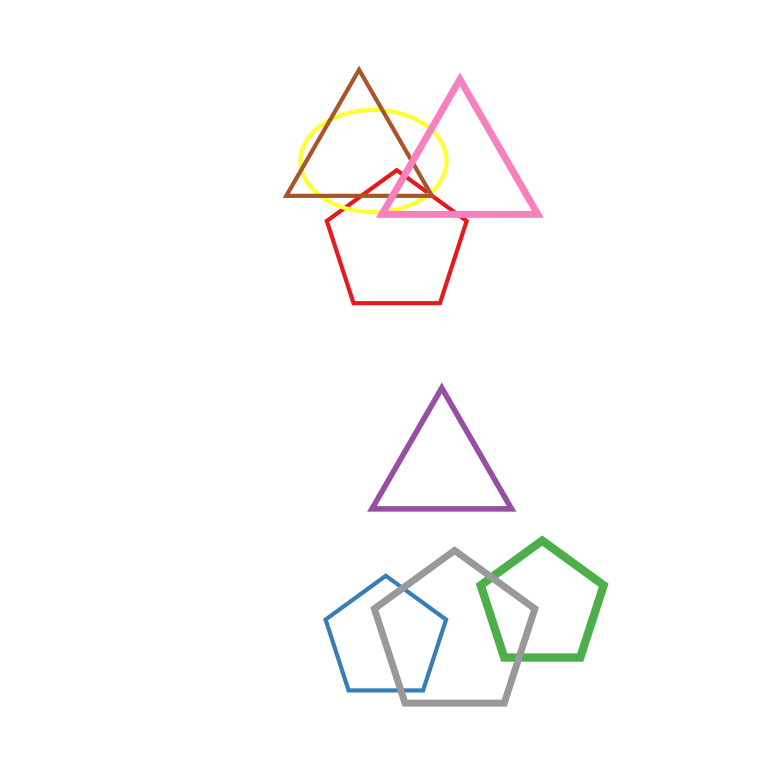[{"shape": "pentagon", "thickness": 1.5, "radius": 0.48, "center": [0.515, 0.684]}, {"shape": "pentagon", "thickness": 1.5, "radius": 0.41, "center": [0.501, 0.17]}, {"shape": "pentagon", "thickness": 3, "radius": 0.42, "center": [0.704, 0.214]}, {"shape": "triangle", "thickness": 2, "radius": 0.52, "center": [0.574, 0.391]}, {"shape": "oval", "thickness": 1.5, "radius": 0.47, "center": [0.485, 0.791]}, {"shape": "triangle", "thickness": 1.5, "radius": 0.55, "center": [0.466, 0.8]}, {"shape": "triangle", "thickness": 2.5, "radius": 0.58, "center": [0.597, 0.78]}, {"shape": "pentagon", "thickness": 2.5, "radius": 0.55, "center": [0.59, 0.175]}]